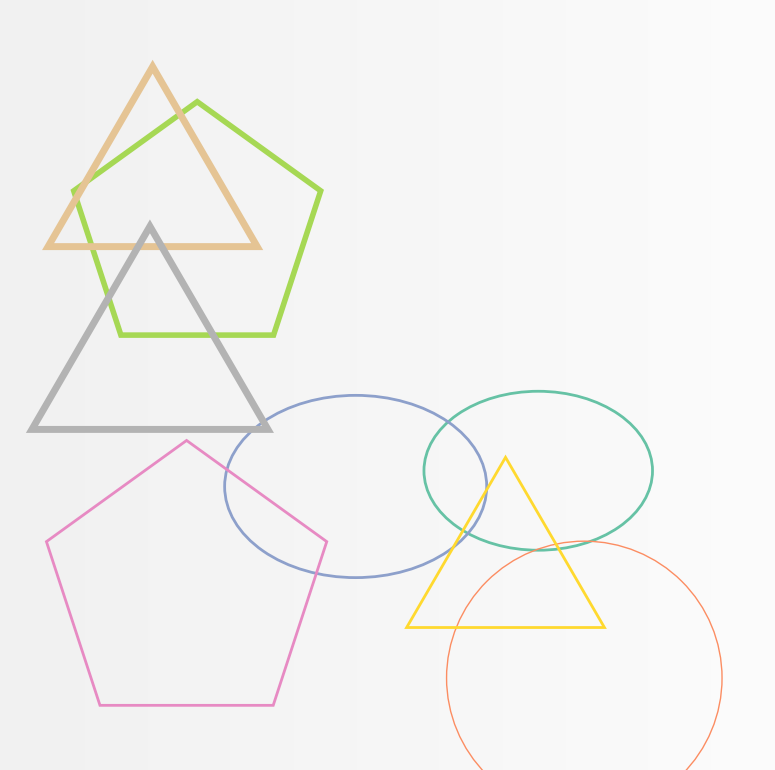[{"shape": "oval", "thickness": 1, "radius": 0.74, "center": [0.694, 0.389]}, {"shape": "circle", "thickness": 0.5, "radius": 0.89, "center": [0.754, 0.119]}, {"shape": "oval", "thickness": 1, "radius": 0.85, "center": [0.459, 0.368]}, {"shape": "pentagon", "thickness": 1, "radius": 0.95, "center": [0.241, 0.238]}, {"shape": "pentagon", "thickness": 2, "radius": 0.84, "center": [0.254, 0.7]}, {"shape": "triangle", "thickness": 1, "radius": 0.74, "center": [0.652, 0.259]}, {"shape": "triangle", "thickness": 2.5, "radius": 0.78, "center": [0.197, 0.758]}, {"shape": "triangle", "thickness": 2.5, "radius": 0.88, "center": [0.193, 0.53]}]